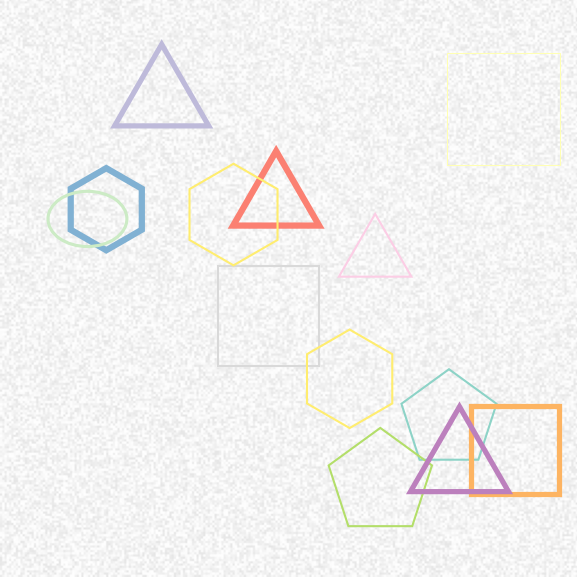[{"shape": "pentagon", "thickness": 1, "radius": 0.43, "center": [0.777, 0.273]}, {"shape": "square", "thickness": 0.5, "radius": 0.49, "center": [0.872, 0.81]}, {"shape": "triangle", "thickness": 2.5, "radius": 0.47, "center": [0.28, 0.828]}, {"shape": "triangle", "thickness": 3, "radius": 0.43, "center": [0.478, 0.652]}, {"shape": "hexagon", "thickness": 3, "radius": 0.36, "center": [0.184, 0.637]}, {"shape": "square", "thickness": 2.5, "radius": 0.38, "center": [0.891, 0.219]}, {"shape": "pentagon", "thickness": 1, "radius": 0.47, "center": [0.659, 0.164]}, {"shape": "triangle", "thickness": 1, "radius": 0.36, "center": [0.65, 0.556]}, {"shape": "square", "thickness": 1, "radius": 0.44, "center": [0.465, 0.452]}, {"shape": "triangle", "thickness": 2.5, "radius": 0.49, "center": [0.796, 0.197]}, {"shape": "oval", "thickness": 1.5, "radius": 0.34, "center": [0.151, 0.62]}, {"shape": "hexagon", "thickness": 1, "radius": 0.43, "center": [0.605, 0.343]}, {"shape": "hexagon", "thickness": 1, "radius": 0.44, "center": [0.404, 0.628]}]